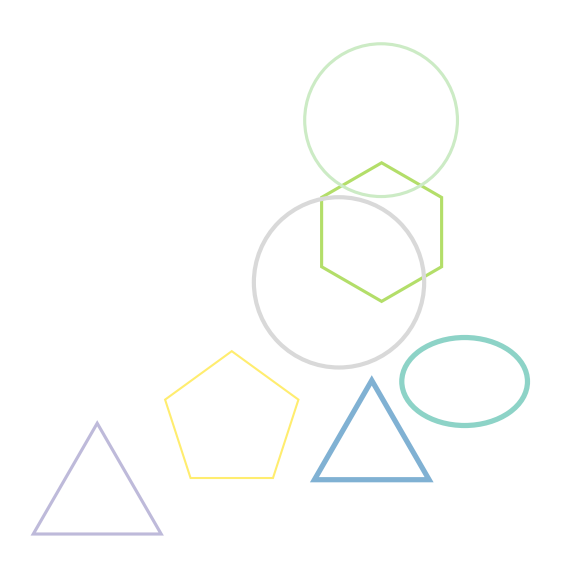[{"shape": "oval", "thickness": 2.5, "radius": 0.54, "center": [0.805, 0.339]}, {"shape": "triangle", "thickness": 1.5, "radius": 0.64, "center": [0.168, 0.138]}, {"shape": "triangle", "thickness": 2.5, "radius": 0.57, "center": [0.644, 0.226]}, {"shape": "hexagon", "thickness": 1.5, "radius": 0.6, "center": [0.661, 0.597]}, {"shape": "circle", "thickness": 2, "radius": 0.74, "center": [0.587, 0.51]}, {"shape": "circle", "thickness": 1.5, "radius": 0.66, "center": [0.66, 0.791]}, {"shape": "pentagon", "thickness": 1, "radius": 0.61, "center": [0.401, 0.27]}]